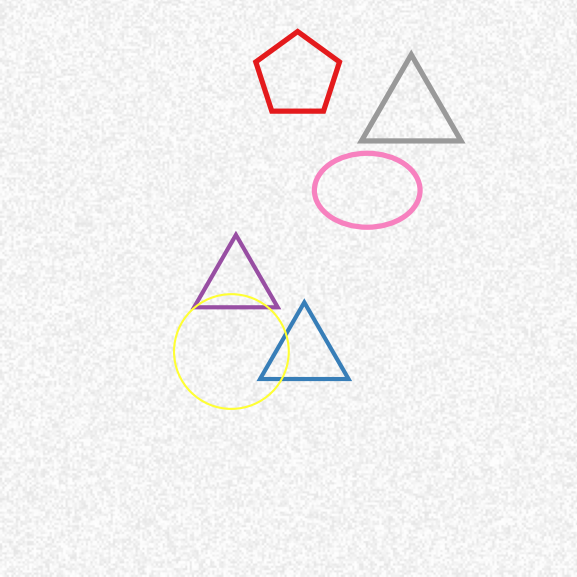[{"shape": "pentagon", "thickness": 2.5, "radius": 0.38, "center": [0.515, 0.868]}, {"shape": "triangle", "thickness": 2, "radius": 0.44, "center": [0.527, 0.387]}, {"shape": "triangle", "thickness": 2, "radius": 0.42, "center": [0.409, 0.509]}, {"shape": "circle", "thickness": 1, "radius": 0.5, "center": [0.401, 0.39]}, {"shape": "oval", "thickness": 2.5, "radius": 0.46, "center": [0.636, 0.67]}, {"shape": "triangle", "thickness": 2.5, "radius": 0.5, "center": [0.712, 0.805]}]